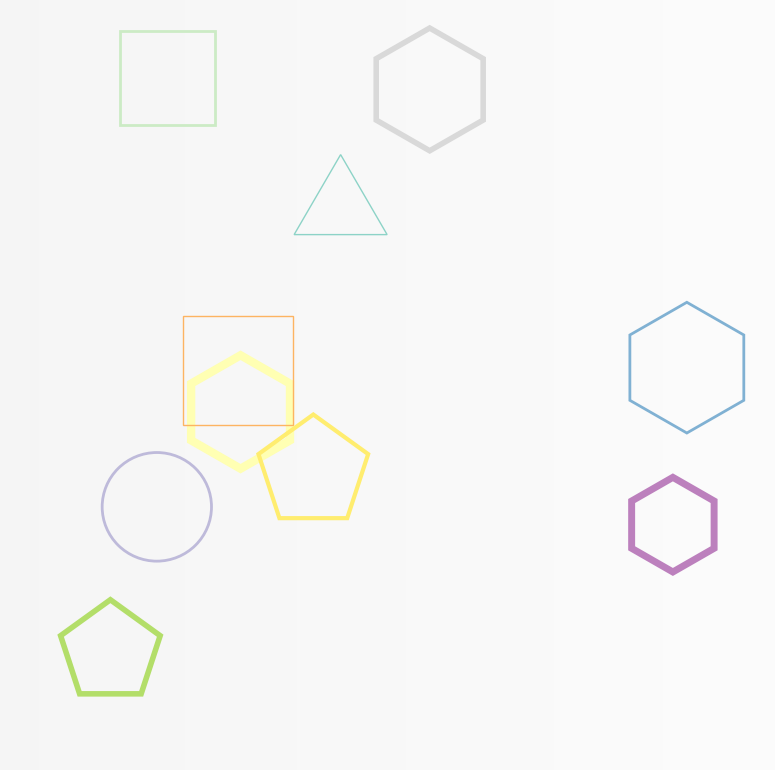[{"shape": "triangle", "thickness": 0.5, "radius": 0.35, "center": [0.44, 0.73]}, {"shape": "hexagon", "thickness": 3, "radius": 0.37, "center": [0.31, 0.465]}, {"shape": "circle", "thickness": 1, "radius": 0.35, "center": [0.202, 0.342]}, {"shape": "hexagon", "thickness": 1, "radius": 0.42, "center": [0.886, 0.523]}, {"shape": "square", "thickness": 0.5, "radius": 0.35, "center": [0.307, 0.519]}, {"shape": "pentagon", "thickness": 2, "radius": 0.34, "center": [0.142, 0.154]}, {"shape": "hexagon", "thickness": 2, "radius": 0.4, "center": [0.554, 0.884]}, {"shape": "hexagon", "thickness": 2.5, "radius": 0.31, "center": [0.868, 0.319]}, {"shape": "square", "thickness": 1, "radius": 0.31, "center": [0.217, 0.899]}, {"shape": "pentagon", "thickness": 1.5, "radius": 0.37, "center": [0.404, 0.387]}]